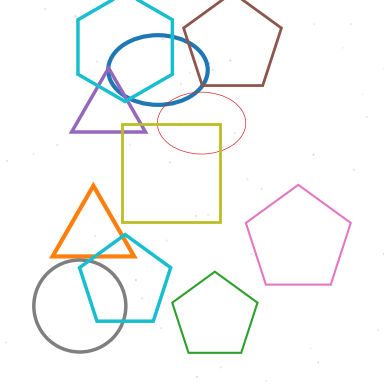[{"shape": "oval", "thickness": 3, "radius": 0.65, "center": [0.41, 0.818]}, {"shape": "triangle", "thickness": 3, "radius": 0.61, "center": [0.243, 0.395]}, {"shape": "pentagon", "thickness": 1.5, "radius": 0.58, "center": [0.558, 0.178]}, {"shape": "oval", "thickness": 0.5, "radius": 0.57, "center": [0.524, 0.68]}, {"shape": "triangle", "thickness": 2.5, "radius": 0.55, "center": [0.282, 0.713]}, {"shape": "pentagon", "thickness": 2, "radius": 0.67, "center": [0.604, 0.886]}, {"shape": "pentagon", "thickness": 1.5, "radius": 0.72, "center": [0.775, 0.377]}, {"shape": "circle", "thickness": 2.5, "radius": 0.6, "center": [0.207, 0.205]}, {"shape": "square", "thickness": 2, "radius": 0.63, "center": [0.444, 0.55]}, {"shape": "hexagon", "thickness": 2.5, "radius": 0.71, "center": [0.325, 0.878]}, {"shape": "pentagon", "thickness": 2.5, "radius": 0.62, "center": [0.325, 0.266]}]